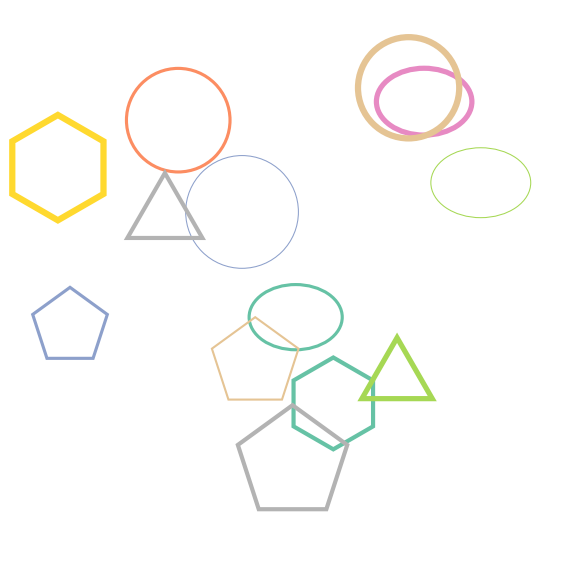[{"shape": "oval", "thickness": 1.5, "radius": 0.4, "center": [0.512, 0.45]}, {"shape": "hexagon", "thickness": 2, "radius": 0.4, "center": [0.577, 0.301]}, {"shape": "circle", "thickness": 1.5, "radius": 0.45, "center": [0.309, 0.791]}, {"shape": "circle", "thickness": 0.5, "radius": 0.49, "center": [0.419, 0.632]}, {"shape": "pentagon", "thickness": 1.5, "radius": 0.34, "center": [0.121, 0.434]}, {"shape": "oval", "thickness": 2.5, "radius": 0.41, "center": [0.734, 0.823]}, {"shape": "triangle", "thickness": 2.5, "radius": 0.35, "center": [0.688, 0.344]}, {"shape": "oval", "thickness": 0.5, "radius": 0.43, "center": [0.833, 0.683]}, {"shape": "hexagon", "thickness": 3, "radius": 0.46, "center": [0.1, 0.709]}, {"shape": "pentagon", "thickness": 1, "radius": 0.39, "center": [0.442, 0.371]}, {"shape": "circle", "thickness": 3, "radius": 0.44, "center": [0.708, 0.847]}, {"shape": "triangle", "thickness": 2, "radius": 0.37, "center": [0.286, 0.625]}, {"shape": "pentagon", "thickness": 2, "radius": 0.5, "center": [0.507, 0.198]}]